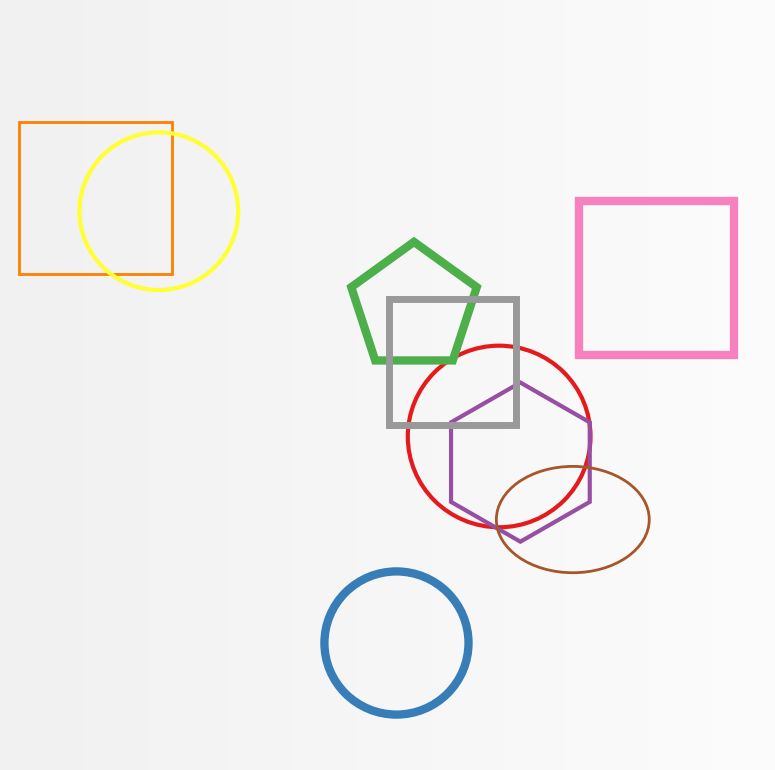[{"shape": "circle", "thickness": 1.5, "radius": 0.59, "center": [0.644, 0.433]}, {"shape": "circle", "thickness": 3, "radius": 0.46, "center": [0.512, 0.165]}, {"shape": "pentagon", "thickness": 3, "radius": 0.43, "center": [0.534, 0.601]}, {"shape": "hexagon", "thickness": 1.5, "radius": 0.52, "center": [0.671, 0.4]}, {"shape": "square", "thickness": 1, "radius": 0.49, "center": [0.123, 0.743]}, {"shape": "circle", "thickness": 1.5, "radius": 0.51, "center": [0.205, 0.726]}, {"shape": "oval", "thickness": 1, "radius": 0.49, "center": [0.739, 0.325]}, {"shape": "square", "thickness": 3, "radius": 0.5, "center": [0.847, 0.639]}, {"shape": "square", "thickness": 2.5, "radius": 0.41, "center": [0.584, 0.53]}]